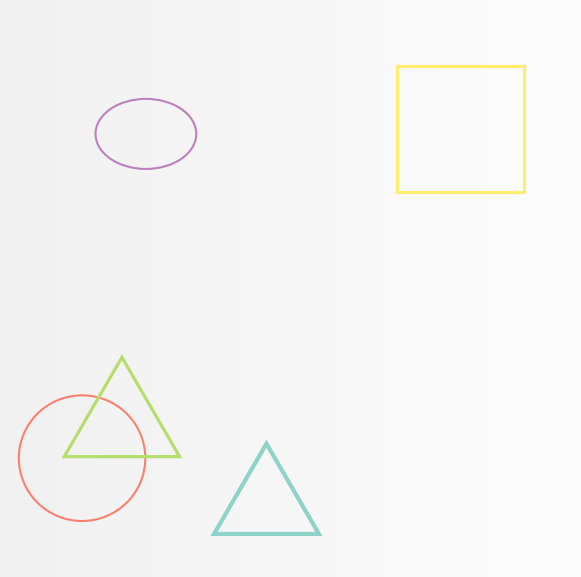[{"shape": "triangle", "thickness": 2, "radius": 0.52, "center": [0.458, 0.127]}, {"shape": "circle", "thickness": 1, "radius": 0.54, "center": [0.141, 0.206]}, {"shape": "triangle", "thickness": 1.5, "radius": 0.57, "center": [0.21, 0.266]}, {"shape": "oval", "thickness": 1, "radius": 0.43, "center": [0.251, 0.767]}, {"shape": "square", "thickness": 1.5, "radius": 0.55, "center": [0.793, 0.775]}]